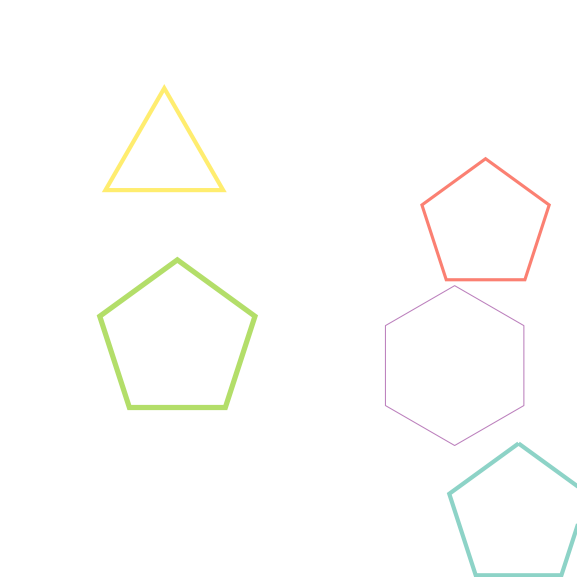[{"shape": "pentagon", "thickness": 2, "radius": 0.63, "center": [0.898, 0.105]}, {"shape": "pentagon", "thickness": 1.5, "radius": 0.58, "center": [0.841, 0.608]}, {"shape": "pentagon", "thickness": 2.5, "radius": 0.71, "center": [0.307, 0.408]}, {"shape": "hexagon", "thickness": 0.5, "radius": 0.69, "center": [0.787, 0.366]}, {"shape": "triangle", "thickness": 2, "radius": 0.59, "center": [0.284, 0.729]}]